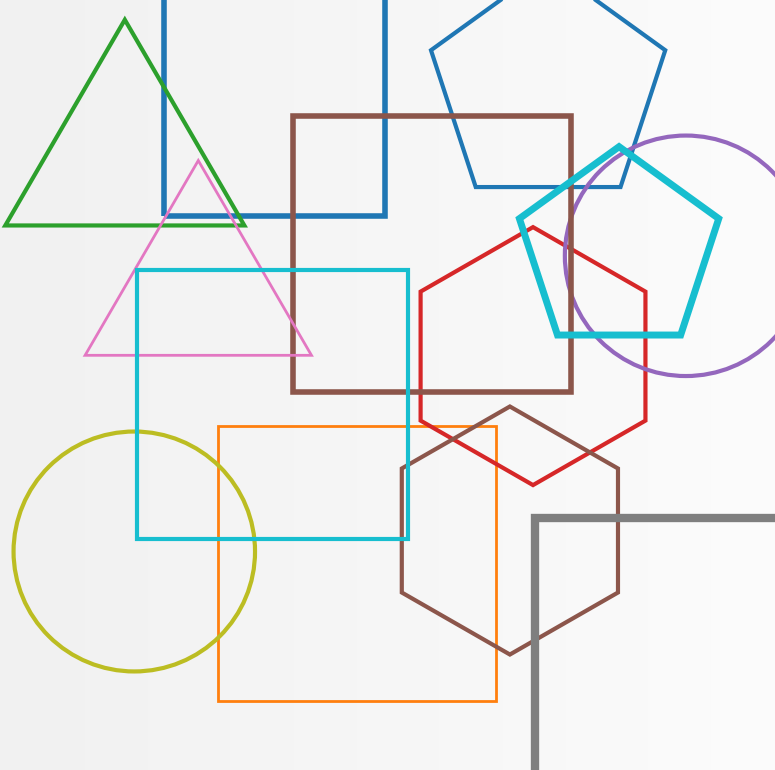[{"shape": "square", "thickness": 2, "radius": 0.71, "center": [0.354, 0.861]}, {"shape": "pentagon", "thickness": 1.5, "radius": 0.79, "center": [0.707, 0.886]}, {"shape": "square", "thickness": 1, "radius": 0.9, "center": [0.461, 0.268]}, {"shape": "triangle", "thickness": 1.5, "radius": 0.89, "center": [0.161, 0.796]}, {"shape": "hexagon", "thickness": 1.5, "radius": 0.84, "center": [0.688, 0.538]}, {"shape": "circle", "thickness": 1.5, "radius": 0.78, "center": [0.885, 0.668]}, {"shape": "square", "thickness": 2, "radius": 0.89, "center": [0.557, 0.67]}, {"shape": "hexagon", "thickness": 1.5, "radius": 0.81, "center": [0.658, 0.311]}, {"shape": "triangle", "thickness": 1, "radius": 0.84, "center": [0.256, 0.623]}, {"shape": "square", "thickness": 3, "radius": 0.84, "center": [0.859, 0.158]}, {"shape": "circle", "thickness": 1.5, "radius": 0.78, "center": [0.173, 0.284]}, {"shape": "square", "thickness": 1.5, "radius": 0.87, "center": [0.351, 0.475]}, {"shape": "pentagon", "thickness": 2.5, "radius": 0.68, "center": [0.799, 0.674]}]